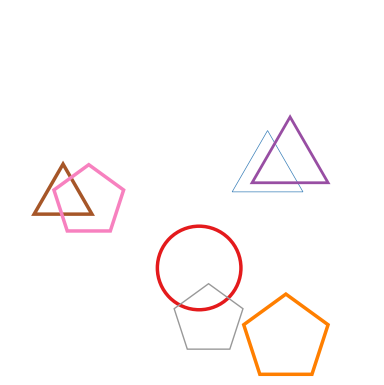[{"shape": "circle", "thickness": 2.5, "radius": 0.54, "center": [0.517, 0.304]}, {"shape": "triangle", "thickness": 0.5, "radius": 0.53, "center": [0.695, 0.555]}, {"shape": "triangle", "thickness": 2, "radius": 0.57, "center": [0.753, 0.582]}, {"shape": "pentagon", "thickness": 2.5, "radius": 0.58, "center": [0.743, 0.121]}, {"shape": "triangle", "thickness": 2.5, "radius": 0.43, "center": [0.164, 0.487]}, {"shape": "pentagon", "thickness": 2.5, "radius": 0.48, "center": [0.231, 0.477]}, {"shape": "pentagon", "thickness": 1, "radius": 0.47, "center": [0.542, 0.169]}]